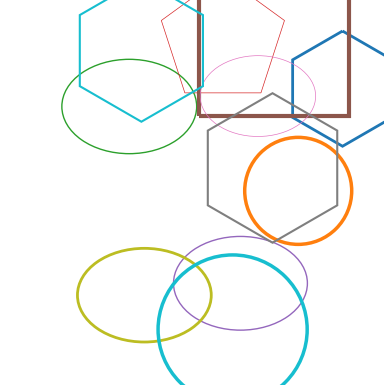[{"shape": "hexagon", "thickness": 2, "radius": 0.75, "center": [0.89, 0.77]}, {"shape": "circle", "thickness": 2.5, "radius": 0.69, "center": [0.775, 0.504]}, {"shape": "oval", "thickness": 1, "radius": 0.88, "center": [0.336, 0.723]}, {"shape": "pentagon", "thickness": 0.5, "radius": 0.84, "center": [0.579, 0.895]}, {"shape": "oval", "thickness": 1, "radius": 0.87, "center": [0.625, 0.264]}, {"shape": "square", "thickness": 3, "radius": 0.97, "center": [0.711, 0.894]}, {"shape": "oval", "thickness": 0.5, "radius": 0.75, "center": [0.67, 0.75]}, {"shape": "hexagon", "thickness": 1.5, "radius": 0.97, "center": [0.708, 0.564]}, {"shape": "oval", "thickness": 2, "radius": 0.87, "center": [0.375, 0.233]}, {"shape": "hexagon", "thickness": 1.5, "radius": 0.92, "center": [0.367, 0.869]}, {"shape": "circle", "thickness": 2.5, "radius": 0.97, "center": [0.604, 0.144]}]